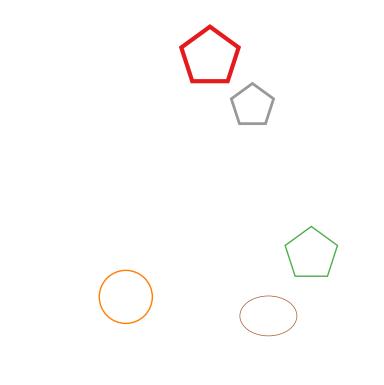[{"shape": "pentagon", "thickness": 3, "radius": 0.39, "center": [0.545, 0.852]}, {"shape": "pentagon", "thickness": 1, "radius": 0.36, "center": [0.809, 0.34]}, {"shape": "circle", "thickness": 1, "radius": 0.34, "center": [0.327, 0.229]}, {"shape": "oval", "thickness": 0.5, "radius": 0.37, "center": [0.697, 0.179]}, {"shape": "pentagon", "thickness": 2, "radius": 0.29, "center": [0.656, 0.726]}]